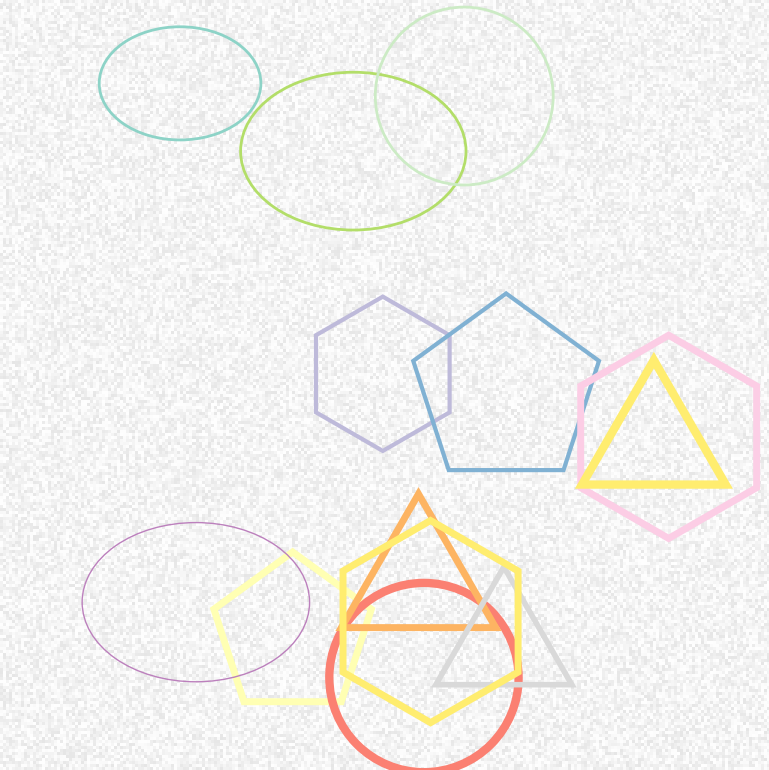[{"shape": "oval", "thickness": 1, "radius": 0.52, "center": [0.234, 0.892]}, {"shape": "pentagon", "thickness": 2.5, "radius": 0.54, "center": [0.38, 0.176]}, {"shape": "hexagon", "thickness": 1.5, "radius": 0.5, "center": [0.497, 0.515]}, {"shape": "circle", "thickness": 3, "radius": 0.61, "center": [0.551, 0.12]}, {"shape": "pentagon", "thickness": 1.5, "radius": 0.63, "center": [0.657, 0.492]}, {"shape": "triangle", "thickness": 2.5, "radius": 0.58, "center": [0.544, 0.243]}, {"shape": "oval", "thickness": 1, "radius": 0.73, "center": [0.459, 0.804]}, {"shape": "hexagon", "thickness": 2.5, "radius": 0.66, "center": [0.868, 0.433]}, {"shape": "triangle", "thickness": 2, "radius": 0.51, "center": [0.654, 0.162]}, {"shape": "oval", "thickness": 0.5, "radius": 0.74, "center": [0.254, 0.218]}, {"shape": "circle", "thickness": 1, "radius": 0.58, "center": [0.603, 0.875]}, {"shape": "hexagon", "thickness": 2.5, "radius": 0.66, "center": [0.559, 0.193]}, {"shape": "triangle", "thickness": 3, "radius": 0.54, "center": [0.849, 0.425]}]